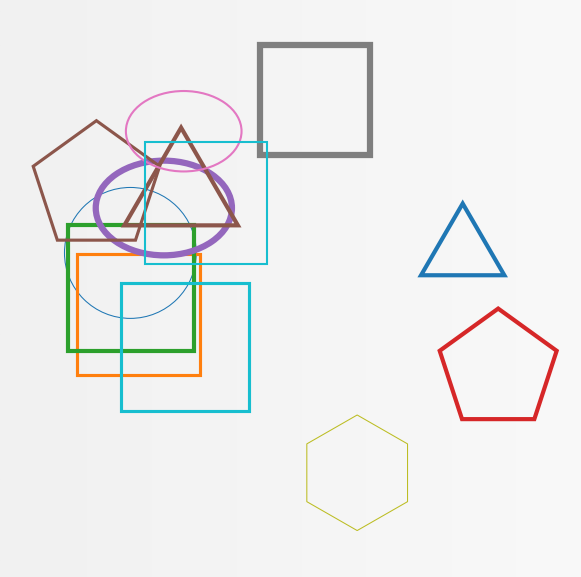[{"shape": "circle", "thickness": 0.5, "radius": 0.57, "center": [0.224, 0.561]}, {"shape": "triangle", "thickness": 2, "radius": 0.41, "center": [0.796, 0.564]}, {"shape": "square", "thickness": 1.5, "radius": 0.53, "center": [0.238, 0.454]}, {"shape": "square", "thickness": 2, "radius": 0.54, "center": [0.225, 0.5]}, {"shape": "pentagon", "thickness": 2, "radius": 0.53, "center": [0.857, 0.359]}, {"shape": "oval", "thickness": 3, "radius": 0.59, "center": [0.282, 0.639]}, {"shape": "triangle", "thickness": 2, "radius": 0.56, "center": [0.312, 0.665]}, {"shape": "pentagon", "thickness": 1.5, "radius": 0.57, "center": [0.166, 0.676]}, {"shape": "oval", "thickness": 1, "radius": 0.5, "center": [0.316, 0.772]}, {"shape": "square", "thickness": 3, "radius": 0.48, "center": [0.542, 0.827]}, {"shape": "hexagon", "thickness": 0.5, "radius": 0.5, "center": [0.615, 0.18]}, {"shape": "square", "thickness": 1.5, "radius": 0.55, "center": [0.318, 0.398]}, {"shape": "square", "thickness": 1, "radius": 0.53, "center": [0.354, 0.647]}]